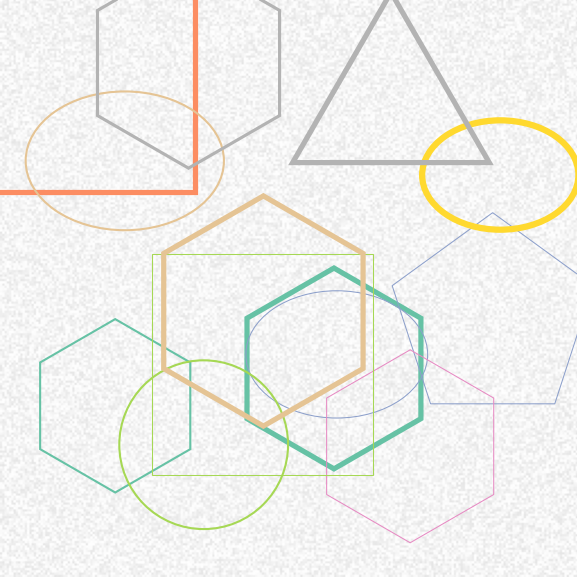[{"shape": "hexagon", "thickness": 1, "radius": 0.75, "center": [0.2, 0.296]}, {"shape": "hexagon", "thickness": 2.5, "radius": 0.87, "center": [0.578, 0.361]}, {"shape": "square", "thickness": 2.5, "radius": 0.94, "center": [0.149, 0.854]}, {"shape": "oval", "thickness": 0.5, "radius": 0.79, "center": [0.583, 0.385]}, {"shape": "pentagon", "thickness": 0.5, "radius": 0.91, "center": [0.853, 0.448]}, {"shape": "hexagon", "thickness": 0.5, "radius": 0.84, "center": [0.71, 0.226]}, {"shape": "circle", "thickness": 1, "radius": 0.73, "center": [0.353, 0.229]}, {"shape": "square", "thickness": 0.5, "radius": 0.96, "center": [0.455, 0.368]}, {"shape": "oval", "thickness": 3, "radius": 0.68, "center": [0.866, 0.696]}, {"shape": "hexagon", "thickness": 2.5, "radius": 1.0, "center": [0.456, 0.461]}, {"shape": "oval", "thickness": 1, "radius": 0.86, "center": [0.216, 0.721]}, {"shape": "hexagon", "thickness": 1.5, "radius": 0.91, "center": [0.326, 0.89]}, {"shape": "triangle", "thickness": 2.5, "radius": 0.98, "center": [0.677, 0.816]}]